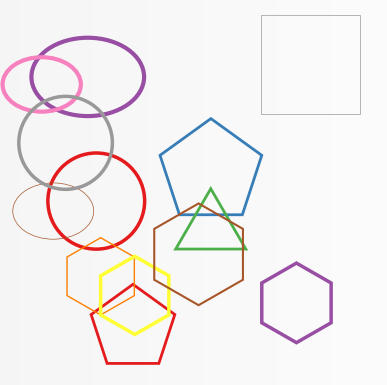[{"shape": "circle", "thickness": 2.5, "radius": 0.62, "center": [0.248, 0.478]}, {"shape": "pentagon", "thickness": 2, "radius": 0.57, "center": [0.343, 0.148]}, {"shape": "pentagon", "thickness": 2, "radius": 0.69, "center": [0.544, 0.554]}, {"shape": "triangle", "thickness": 2, "radius": 0.52, "center": [0.544, 0.405]}, {"shape": "oval", "thickness": 3, "radius": 0.73, "center": [0.226, 0.8]}, {"shape": "hexagon", "thickness": 2.5, "radius": 0.52, "center": [0.765, 0.213]}, {"shape": "hexagon", "thickness": 1, "radius": 0.5, "center": [0.26, 0.282]}, {"shape": "hexagon", "thickness": 2.5, "radius": 0.51, "center": [0.348, 0.233]}, {"shape": "hexagon", "thickness": 1.5, "radius": 0.66, "center": [0.512, 0.339]}, {"shape": "oval", "thickness": 0.5, "radius": 0.52, "center": [0.137, 0.452]}, {"shape": "oval", "thickness": 3, "radius": 0.5, "center": [0.108, 0.781]}, {"shape": "square", "thickness": 0.5, "radius": 0.64, "center": [0.802, 0.832]}, {"shape": "circle", "thickness": 2.5, "radius": 0.6, "center": [0.169, 0.629]}]